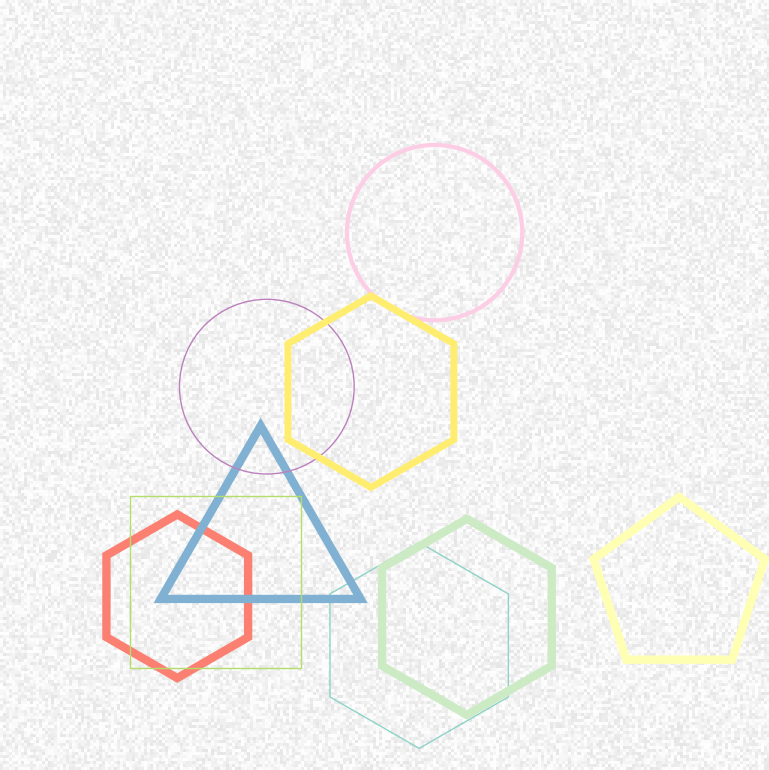[{"shape": "hexagon", "thickness": 0.5, "radius": 0.67, "center": [0.544, 0.162]}, {"shape": "pentagon", "thickness": 3, "radius": 0.58, "center": [0.882, 0.238]}, {"shape": "hexagon", "thickness": 3, "radius": 0.53, "center": [0.23, 0.226]}, {"shape": "triangle", "thickness": 3, "radius": 0.75, "center": [0.338, 0.297]}, {"shape": "square", "thickness": 0.5, "radius": 0.56, "center": [0.28, 0.244]}, {"shape": "circle", "thickness": 1.5, "radius": 0.57, "center": [0.564, 0.698]}, {"shape": "circle", "thickness": 0.5, "radius": 0.57, "center": [0.347, 0.498]}, {"shape": "hexagon", "thickness": 3, "radius": 0.64, "center": [0.606, 0.199]}, {"shape": "hexagon", "thickness": 2.5, "radius": 0.62, "center": [0.482, 0.491]}]